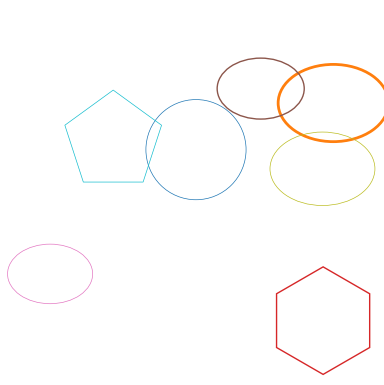[{"shape": "circle", "thickness": 0.5, "radius": 0.65, "center": [0.509, 0.611]}, {"shape": "oval", "thickness": 2, "radius": 0.72, "center": [0.866, 0.732]}, {"shape": "hexagon", "thickness": 1, "radius": 0.7, "center": [0.839, 0.167]}, {"shape": "oval", "thickness": 1, "radius": 0.57, "center": [0.677, 0.77]}, {"shape": "oval", "thickness": 0.5, "radius": 0.55, "center": [0.13, 0.289]}, {"shape": "oval", "thickness": 0.5, "radius": 0.68, "center": [0.838, 0.562]}, {"shape": "pentagon", "thickness": 0.5, "radius": 0.66, "center": [0.294, 0.634]}]